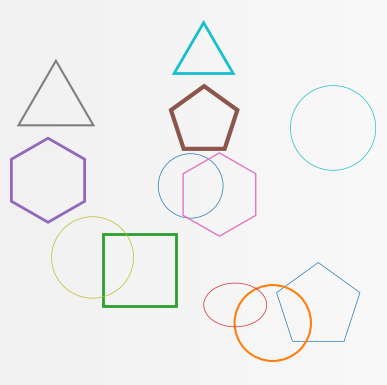[{"shape": "circle", "thickness": 0.5, "radius": 0.42, "center": [0.492, 0.517]}, {"shape": "pentagon", "thickness": 0.5, "radius": 0.57, "center": [0.821, 0.205]}, {"shape": "circle", "thickness": 1.5, "radius": 0.49, "center": [0.704, 0.161]}, {"shape": "square", "thickness": 2, "radius": 0.47, "center": [0.36, 0.298]}, {"shape": "oval", "thickness": 0.5, "radius": 0.41, "center": [0.607, 0.208]}, {"shape": "hexagon", "thickness": 2, "radius": 0.55, "center": [0.124, 0.532]}, {"shape": "pentagon", "thickness": 3, "radius": 0.45, "center": [0.527, 0.686]}, {"shape": "hexagon", "thickness": 1, "radius": 0.54, "center": [0.566, 0.495]}, {"shape": "triangle", "thickness": 1.5, "radius": 0.56, "center": [0.144, 0.73]}, {"shape": "circle", "thickness": 0.5, "radius": 0.53, "center": [0.239, 0.331]}, {"shape": "triangle", "thickness": 2, "radius": 0.44, "center": [0.526, 0.853]}, {"shape": "circle", "thickness": 0.5, "radius": 0.55, "center": [0.86, 0.668]}]